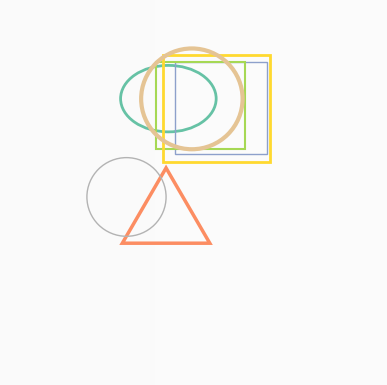[{"shape": "oval", "thickness": 2, "radius": 0.62, "center": [0.435, 0.744]}, {"shape": "triangle", "thickness": 2.5, "radius": 0.65, "center": [0.429, 0.433]}, {"shape": "square", "thickness": 1, "radius": 0.6, "center": [0.57, 0.72]}, {"shape": "square", "thickness": 1.5, "radius": 0.57, "center": [0.518, 0.726]}, {"shape": "square", "thickness": 2, "radius": 0.69, "center": [0.558, 0.718]}, {"shape": "circle", "thickness": 3, "radius": 0.65, "center": [0.495, 0.743]}, {"shape": "circle", "thickness": 1, "radius": 0.51, "center": [0.326, 0.488]}]